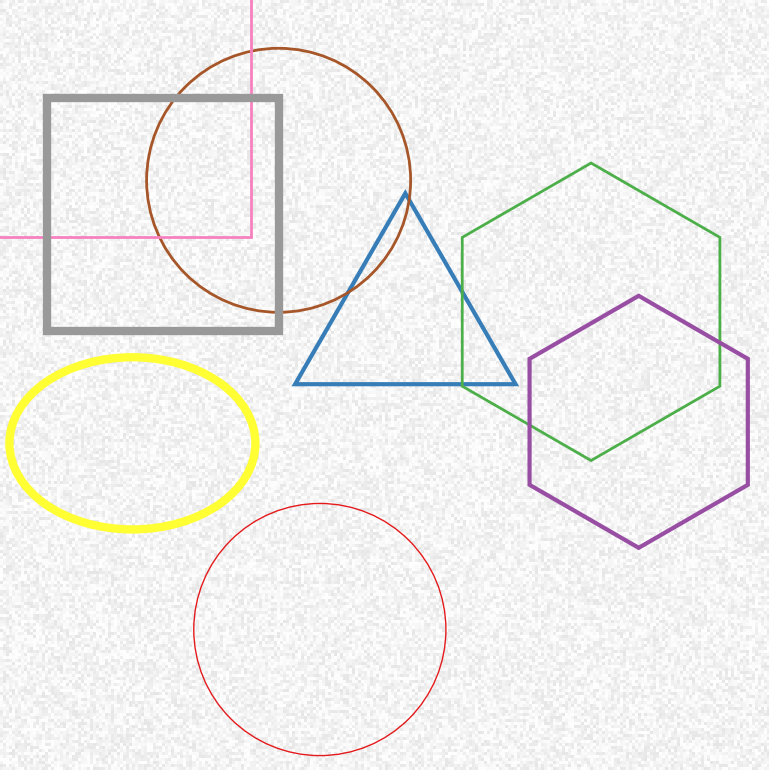[{"shape": "circle", "thickness": 0.5, "radius": 0.82, "center": [0.415, 0.182]}, {"shape": "triangle", "thickness": 1.5, "radius": 0.83, "center": [0.526, 0.584]}, {"shape": "hexagon", "thickness": 1, "radius": 0.97, "center": [0.768, 0.595]}, {"shape": "hexagon", "thickness": 1.5, "radius": 0.82, "center": [0.829, 0.452]}, {"shape": "oval", "thickness": 3, "radius": 0.8, "center": [0.172, 0.424]}, {"shape": "circle", "thickness": 1, "radius": 0.86, "center": [0.362, 0.766]}, {"shape": "square", "thickness": 1, "radius": 0.95, "center": [0.136, 0.883]}, {"shape": "square", "thickness": 3, "radius": 0.75, "center": [0.212, 0.721]}]